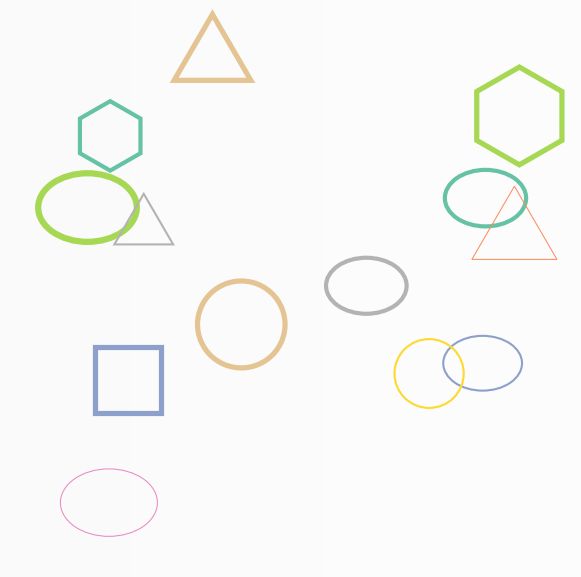[{"shape": "oval", "thickness": 2, "radius": 0.35, "center": [0.835, 0.656]}, {"shape": "hexagon", "thickness": 2, "radius": 0.3, "center": [0.19, 0.764]}, {"shape": "triangle", "thickness": 0.5, "radius": 0.42, "center": [0.885, 0.592]}, {"shape": "square", "thickness": 2.5, "radius": 0.29, "center": [0.221, 0.341]}, {"shape": "oval", "thickness": 1, "radius": 0.34, "center": [0.83, 0.37]}, {"shape": "oval", "thickness": 0.5, "radius": 0.42, "center": [0.187, 0.129]}, {"shape": "oval", "thickness": 3, "radius": 0.42, "center": [0.15, 0.64]}, {"shape": "hexagon", "thickness": 2.5, "radius": 0.42, "center": [0.894, 0.798]}, {"shape": "circle", "thickness": 1, "radius": 0.3, "center": [0.738, 0.352]}, {"shape": "circle", "thickness": 2.5, "radius": 0.38, "center": [0.415, 0.437]}, {"shape": "triangle", "thickness": 2.5, "radius": 0.38, "center": [0.366, 0.898]}, {"shape": "oval", "thickness": 2, "radius": 0.35, "center": [0.63, 0.504]}, {"shape": "triangle", "thickness": 1, "radius": 0.29, "center": [0.247, 0.605]}]